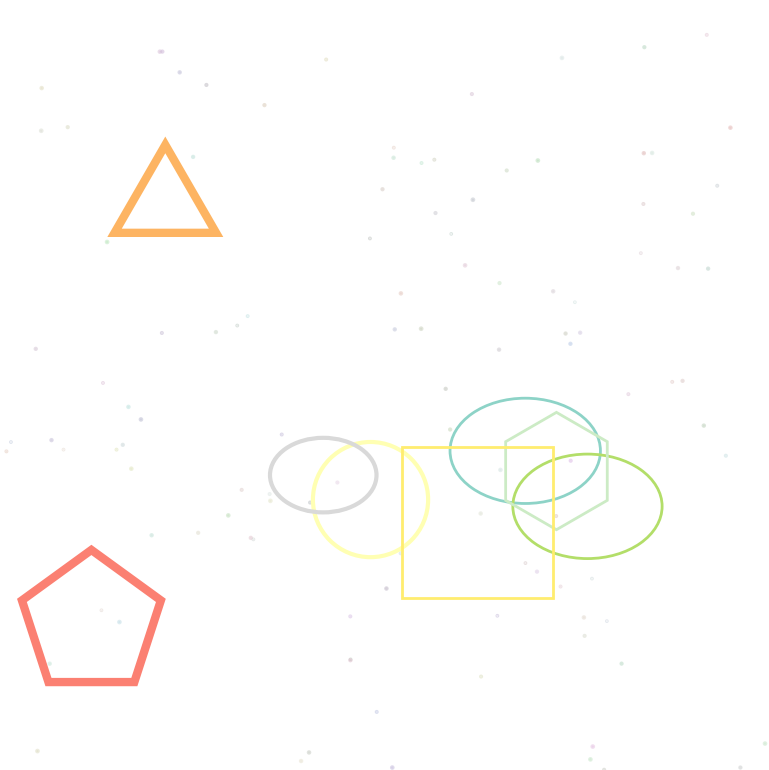[{"shape": "oval", "thickness": 1, "radius": 0.49, "center": [0.682, 0.414]}, {"shape": "circle", "thickness": 1.5, "radius": 0.37, "center": [0.481, 0.351]}, {"shape": "pentagon", "thickness": 3, "radius": 0.47, "center": [0.119, 0.191]}, {"shape": "triangle", "thickness": 3, "radius": 0.38, "center": [0.215, 0.736]}, {"shape": "oval", "thickness": 1, "radius": 0.48, "center": [0.763, 0.342]}, {"shape": "oval", "thickness": 1.5, "radius": 0.35, "center": [0.42, 0.383]}, {"shape": "hexagon", "thickness": 1, "radius": 0.38, "center": [0.723, 0.388]}, {"shape": "square", "thickness": 1, "radius": 0.49, "center": [0.621, 0.321]}]